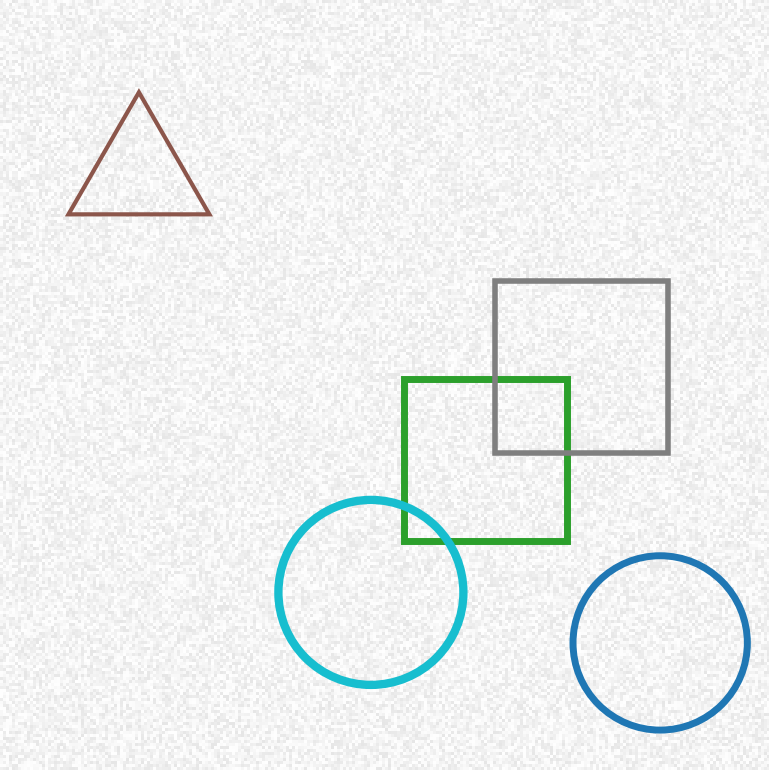[{"shape": "circle", "thickness": 2.5, "radius": 0.57, "center": [0.857, 0.165]}, {"shape": "square", "thickness": 2.5, "radius": 0.53, "center": [0.631, 0.402]}, {"shape": "triangle", "thickness": 1.5, "radius": 0.53, "center": [0.18, 0.774]}, {"shape": "square", "thickness": 2, "radius": 0.56, "center": [0.755, 0.523]}, {"shape": "circle", "thickness": 3, "radius": 0.6, "center": [0.482, 0.231]}]